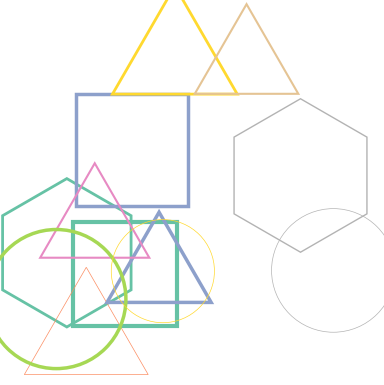[{"shape": "hexagon", "thickness": 2, "radius": 0.96, "center": [0.174, 0.343]}, {"shape": "square", "thickness": 3, "radius": 0.68, "center": [0.324, 0.288]}, {"shape": "triangle", "thickness": 0.5, "radius": 0.93, "center": [0.224, 0.12]}, {"shape": "square", "thickness": 2.5, "radius": 0.72, "center": [0.343, 0.61]}, {"shape": "triangle", "thickness": 2.5, "radius": 0.78, "center": [0.413, 0.293]}, {"shape": "triangle", "thickness": 1.5, "radius": 0.82, "center": [0.246, 0.412]}, {"shape": "circle", "thickness": 2.5, "radius": 0.9, "center": [0.146, 0.223]}, {"shape": "triangle", "thickness": 2, "radius": 0.94, "center": [0.454, 0.849]}, {"shape": "circle", "thickness": 0.5, "radius": 0.67, "center": [0.423, 0.296]}, {"shape": "triangle", "thickness": 1.5, "radius": 0.78, "center": [0.64, 0.834]}, {"shape": "hexagon", "thickness": 1, "radius": 1.0, "center": [0.781, 0.544]}, {"shape": "circle", "thickness": 0.5, "radius": 0.8, "center": [0.866, 0.298]}]